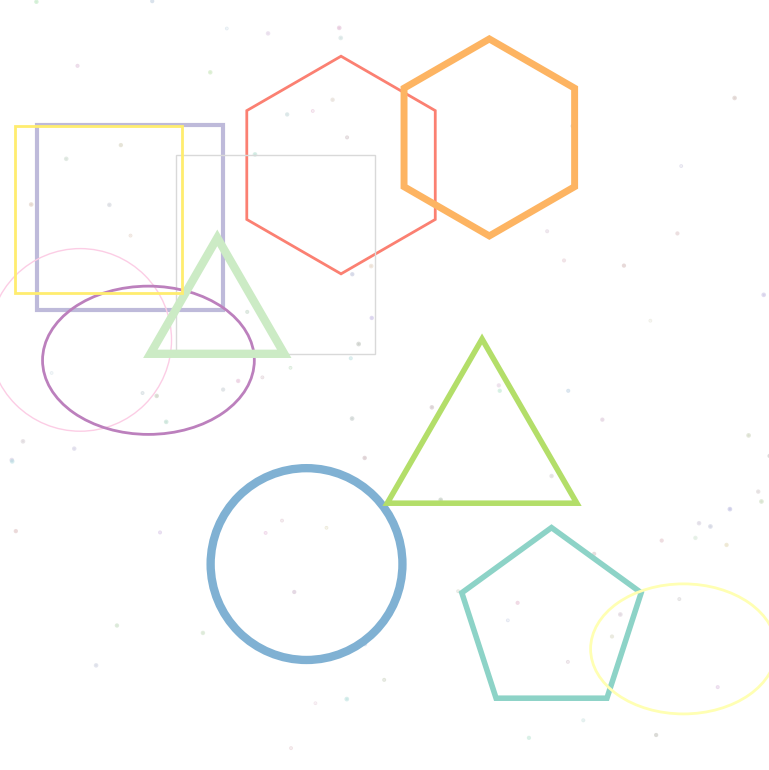[{"shape": "pentagon", "thickness": 2, "radius": 0.61, "center": [0.716, 0.192]}, {"shape": "oval", "thickness": 1, "radius": 0.6, "center": [0.888, 0.157]}, {"shape": "square", "thickness": 1.5, "radius": 0.6, "center": [0.169, 0.718]}, {"shape": "hexagon", "thickness": 1, "radius": 0.71, "center": [0.443, 0.786]}, {"shape": "circle", "thickness": 3, "radius": 0.62, "center": [0.398, 0.267]}, {"shape": "hexagon", "thickness": 2.5, "radius": 0.64, "center": [0.635, 0.822]}, {"shape": "triangle", "thickness": 2, "radius": 0.71, "center": [0.626, 0.418]}, {"shape": "circle", "thickness": 0.5, "radius": 0.59, "center": [0.104, 0.559]}, {"shape": "square", "thickness": 0.5, "radius": 0.65, "center": [0.358, 0.669]}, {"shape": "oval", "thickness": 1, "radius": 0.69, "center": [0.193, 0.532]}, {"shape": "triangle", "thickness": 3, "radius": 0.5, "center": [0.282, 0.591]}, {"shape": "square", "thickness": 1, "radius": 0.54, "center": [0.127, 0.728]}]